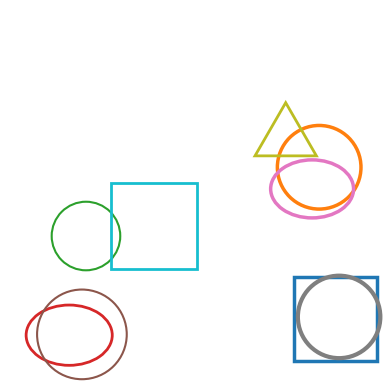[{"shape": "square", "thickness": 2.5, "radius": 0.54, "center": [0.871, 0.171]}, {"shape": "circle", "thickness": 2.5, "radius": 0.54, "center": [0.829, 0.566]}, {"shape": "circle", "thickness": 1.5, "radius": 0.45, "center": [0.223, 0.387]}, {"shape": "oval", "thickness": 2, "radius": 0.56, "center": [0.18, 0.129]}, {"shape": "circle", "thickness": 1.5, "radius": 0.58, "center": [0.213, 0.131]}, {"shape": "oval", "thickness": 2.5, "radius": 0.54, "center": [0.811, 0.509]}, {"shape": "circle", "thickness": 3, "radius": 0.54, "center": [0.881, 0.177]}, {"shape": "triangle", "thickness": 2, "radius": 0.46, "center": [0.742, 0.641]}, {"shape": "square", "thickness": 2, "radius": 0.56, "center": [0.4, 0.414]}]